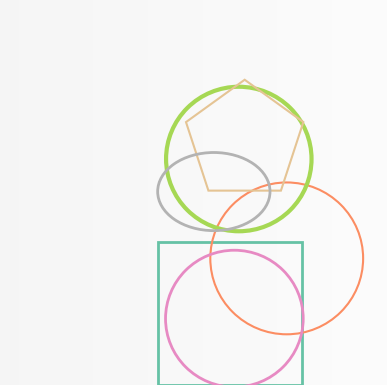[{"shape": "square", "thickness": 2, "radius": 0.93, "center": [0.592, 0.187]}, {"shape": "circle", "thickness": 1.5, "radius": 0.99, "center": [0.74, 0.329]}, {"shape": "circle", "thickness": 2, "radius": 0.89, "center": [0.605, 0.172]}, {"shape": "circle", "thickness": 3, "radius": 0.94, "center": [0.616, 0.587]}, {"shape": "pentagon", "thickness": 1.5, "radius": 0.8, "center": [0.631, 0.634]}, {"shape": "oval", "thickness": 2, "radius": 0.72, "center": [0.552, 0.502]}]